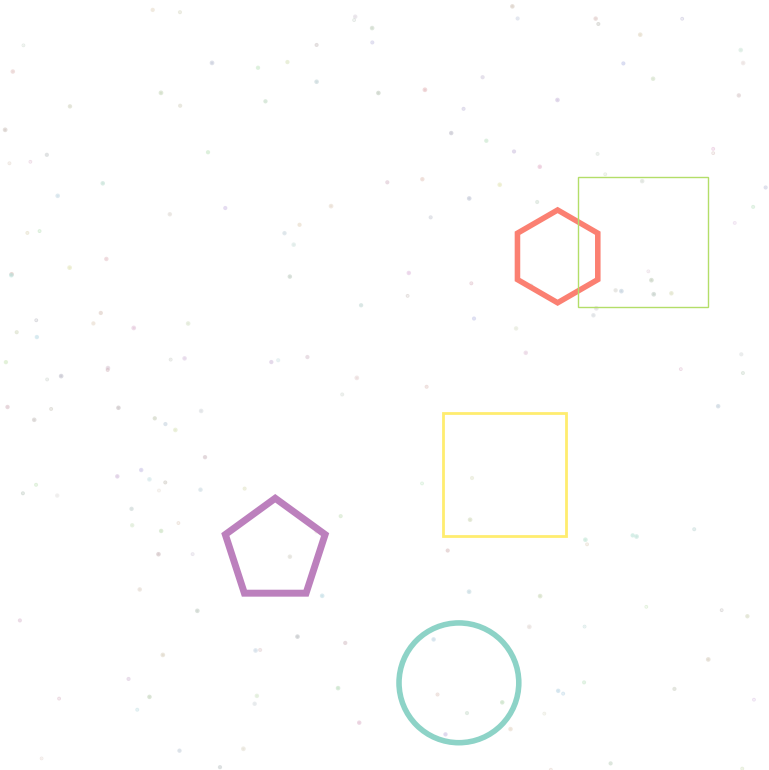[{"shape": "circle", "thickness": 2, "radius": 0.39, "center": [0.596, 0.113]}, {"shape": "hexagon", "thickness": 2, "radius": 0.3, "center": [0.724, 0.667]}, {"shape": "square", "thickness": 0.5, "radius": 0.42, "center": [0.835, 0.686]}, {"shape": "pentagon", "thickness": 2.5, "radius": 0.34, "center": [0.357, 0.285]}, {"shape": "square", "thickness": 1, "radius": 0.4, "center": [0.655, 0.384]}]